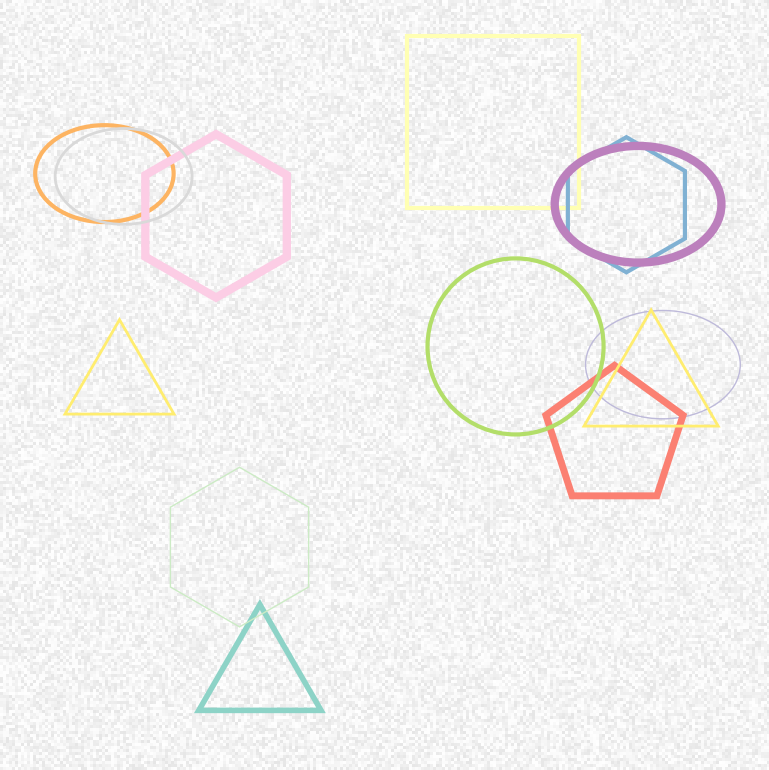[{"shape": "triangle", "thickness": 2, "radius": 0.46, "center": [0.338, 0.123]}, {"shape": "square", "thickness": 1.5, "radius": 0.56, "center": [0.64, 0.841]}, {"shape": "oval", "thickness": 0.5, "radius": 0.5, "center": [0.861, 0.526]}, {"shape": "pentagon", "thickness": 2.5, "radius": 0.47, "center": [0.798, 0.432]}, {"shape": "hexagon", "thickness": 1.5, "radius": 0.44, "center": [0.813, 0.734]}, {"shape": "oval", "thickness": 1.5, "radius": 0.45, "center": [0.136, 0.775]}, {"shape": "circle", "thickness": 1.5, "radius": 0.57, "center": [0.67, 0.55]}, {"shape": "hexagon", "thickness": 3, "radius": 0.53, "center": [0.281, 0.72]}, {"shape": "oval", "thickness": 1, "radius": 0.44, "center": [0.161, 0.771]}, {"shape": "oval", "thickness": 3, "radius": 0.54, "center": [0.829, 0.735]}, {"shape": "hexagon", "thickness": 0.5, "radius": 0.52, "center": [0.311, 0.29]}, {"shape": "triangle", "thickness": 1, "radius": 0.5, "center": [0.846, 0.497]}, {"shape": "triangle", "thickness": 1, "radius": 0.41, "center": [0.155, 0.503]}]